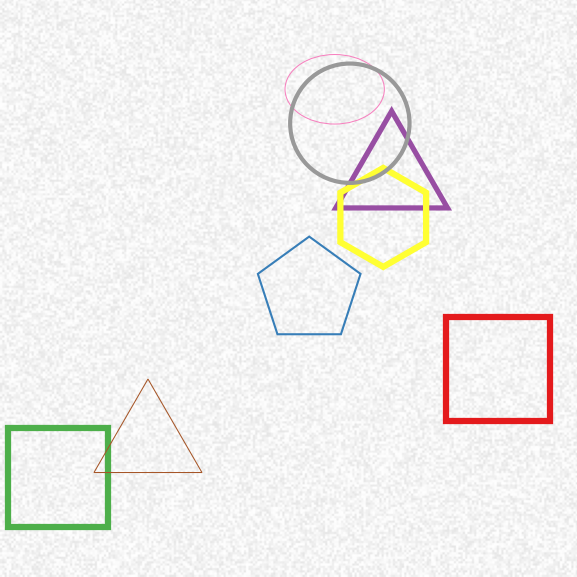[{"shape": "square", "thickness": 3, "radius": 0.45, "center": [0.862, 0.361]}, {"shape": "pentagon", "thickness": 1, "radius": 0.47, "center": [0.535, 0.496]}, {"shape": "square", "thickness": 3, "radius": 0.43, "center": [0.1, 0.172]}, {"shape": "triangle", "thickness": 2.5, "radius": 0.56, "center": [0.678, 0.695]}, {"shape": "hexagon", "thickness": 3, "radius": 0.43, "center": [0.664, 0.623]}, {"shape": "triangle", "thickness": 0.5, "radius": 0.54, "center": [0.256, 0.235]}, {"shape": "oval", "thickness": 0.5, "radius": 0.43, "center": [0.58, 0.845]}, {"shape": "circle", "thickness": 2, "radius": 0.52, "center": [0.606, 0.786]}]